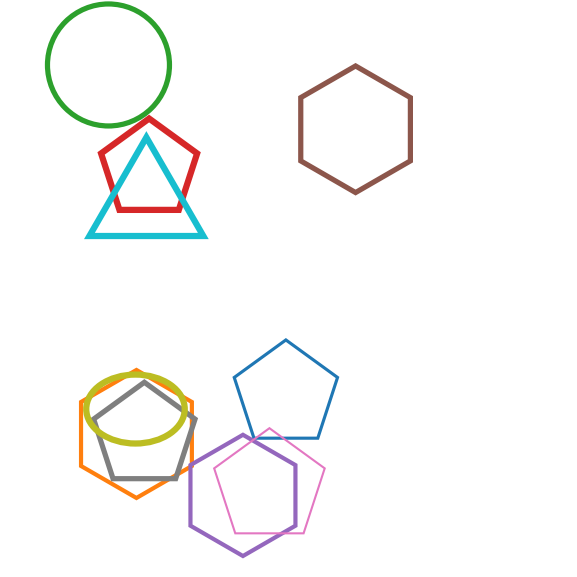[{"shape": "pentagon", "thickness": 1.5, "radius": 0.47, "center": [0.495, 0.316]}, {"shape": "hexagon", "thickness": 2, "radius": 0.55, "center": [0.236, 0.248]}, {"shape": "circle", "thickness": 2.5, "radius": 0.53, "center": [0.188, 0.887]}, {"shape": "pentagon", "thickness": 3, "radius": 0.44, "center": [0.258, 0.706]}, {"shape": "hexagon", "thickness": 2, "radius": 0.52, "center": [0.421, 0.141]}, {"shape": "hexagon", "thickness": 2.5, "radius": 0.55, "center": [0.616, 0.775]}, {"shape": "pentagon", "thickness": 1, "radius": 0.5, "center": [0.467, 0.157]}, {"shape": "pentagon", "thickness": 2.5, "radius": 0.46, "center": [0.25, 0.245]}, {"shape": "oval", "thickness": 3, "radius": 0.43, "center": [0.235, 0.291]}, {"shape": "triangle", "thickness": 3, "radius": 0.57, "center": [0.253, 0.647]}]